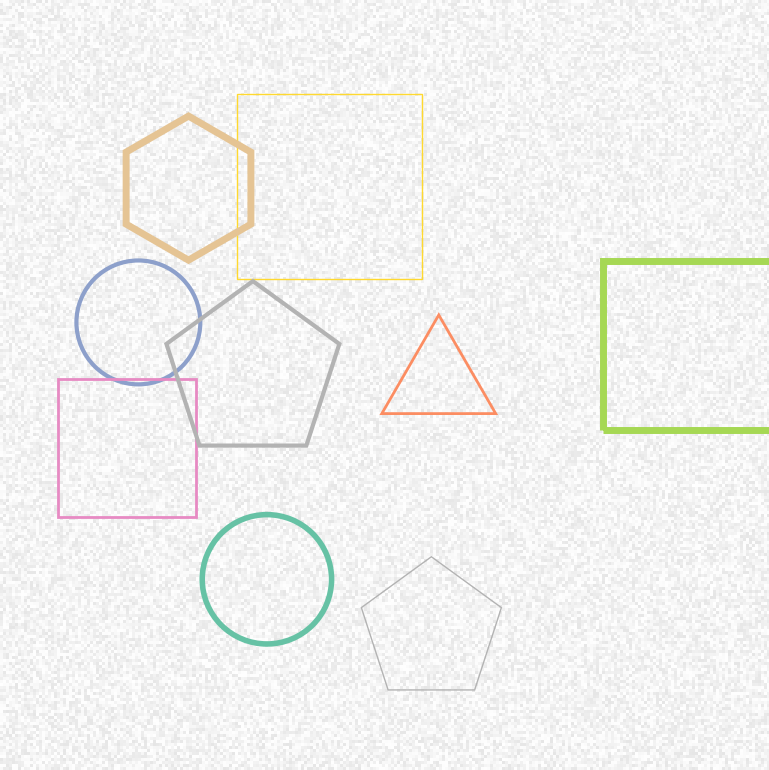[{"shape": "circle", "thickness": 2, "radius": 0.42, "center": [0.347, 0.248]}, {"shape": "triangle", "thickness": 1, "radius": 0.43, "center": [0.57, 0.506]}, {"shape": "circle", "thickness": 1.5, "radius": 0.4, "center": [0.18, 0.581]}, {"shape": "square", "thickness": 1, "radius": 0.45, "center": [0.165, 0.418]}, {"shape": "square", "thickness": 2.5, "radius": 0.55, "center": [0.892, 0.552]}, {"shape": "square", "thickness": 0.5, "radius": 0.6, "center": [0.428, 0.758]}, {"shape": "hexagon", "thickness": 2.5, "radius": 0.47, "center": [0.245, 0.756]}, {"shape": "pentagon", "thickness": 0.5, "radius": 0.48, "center": [0.56, 0.181]}, {"shape": "pentagon", "thickness": 1.5, "radius": 0.59, "center": [0.328, 0.517]}]